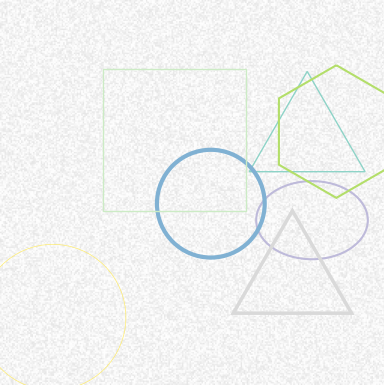[{"shape": "triangle", "thickness": 1, "radius": 0.87, "center": [0.798, 0.641]}, {"shape": "oval", "thickness": 1.5, "radius": 0.72, "center": [0.81, 0.428]}, {"shape": "circle", "thickness": 3, "radius": 0.7, "center": [0.548, 0.471]}, {"shape": "hexagon", "thickness": 1.5, "radius": 0.86, "center": [0.874, 0.658]}, {"shape": "triangle", "thickness": 2.5, "radius": 0.89, "center": [0.76, 0.275]}, {"shape": "square", "thickness": 1, "radius": 0.93, "center": [0.453, 0.637]}, {"shape": "circle", "thickness": 0.5, "radius": 0.95, "center": [0.137, 0.176]}]